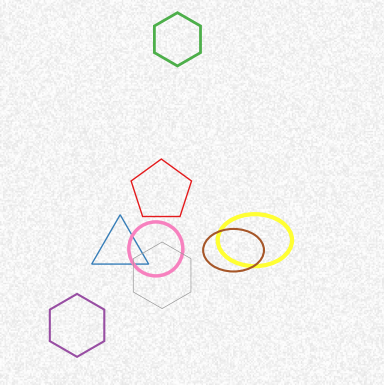[{"shape": "pentagon", "thickness": 1, "radius": 0.41, "center": [0.419, 0.504]}, {"shape": "triangle", "thickness": 1, "radius": 0.43, "center": [0.312, 0.357]}, {"shape": "hexagon", "thickness": 2, "radius": 0.35, "center": [0.461, 0.898]}, {"shape": "hexagon", "thickness": 1.5, "radius": 0.41, "center": [0.2, 0.155]}, {"shape": "oval", "thickness": 3, "radius": 0.48, "center": [0.662, 0.376]}, {"shape": "oval", "thickness": 1.5, "radius": 0.39, "center": [0.607, 0.35]}, {"shape": "circle", "thickness": 2.5, "radius": 0.35, "center": [0.405, 0.353]}, {"shape": "hexagon", "thickness": 0.5, "radius": 0.43, "center": [0.421, 0.285]}]